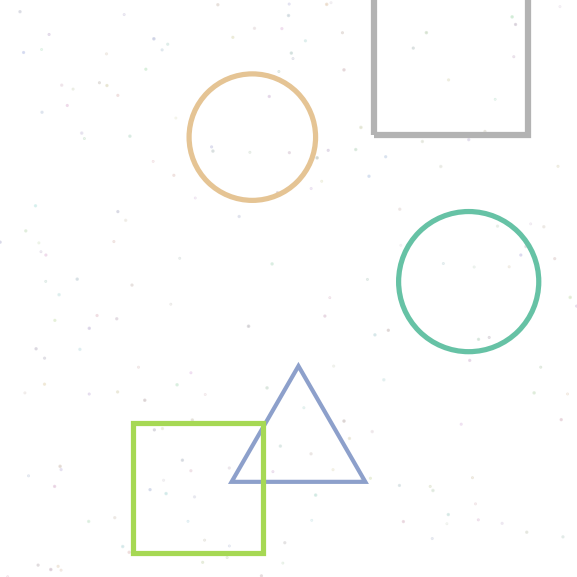[{"shape": "circle", "thickness": 2.5, "radius": 0.61, "center": [0.812, 0.512]}, {"shape": "triangle", "thickness": 2, "radius": 0.67, "center": [0.517, 0.232]}, {"shape": "square", "thickness": 2.5, "radius": 0.56, "center": [0.343, 0.153]}, {"shape": "circle", "thickness": 2.5, "radius": 0.55, "center": [0.437, 0.762]}, {"shape": "square", "thickness": 3, "radius": 0.67, "center": [0.78, 0.898]}]